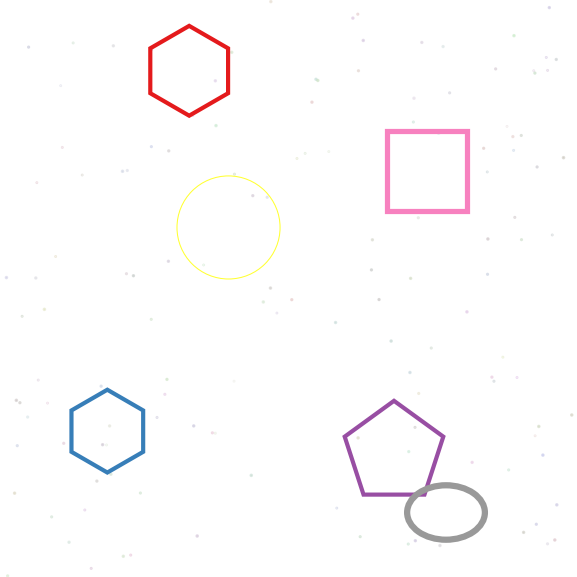[{"shape": "hexagon", "thickness": 2, "radius": 0.39, "center": [0.328, 0.877]}, {"shape": "hexagon", "thickness": 2, "radius": 0.36, "center": [0.186, 0.253]}, {"shape": "pentagon", "thickness": 2, "radius": 0.45, "center": [0.682, 0.215]}, {"shape": "circle", "thickness": 0.5, "radius": 0.45, "center": [0.396, 0.605]}, {"shape": "square", "thickness": 2.5, "radius": 0.35, "center": [0.739, 0.704]}, {"shape": "oval", "thickness": 3, "radius": 0.34, "center": [0.772, 0.112]}]